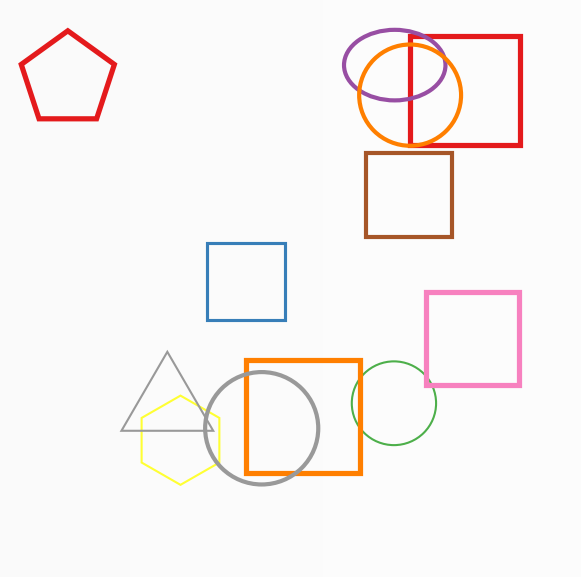[{"shape": "pentagon", "thickness": 2.5, "radius": 0.42, "center": [0.117, 0.862]}, {"shape": "square", "thickness": 2.5, "radius": 0.47, "center": [0.8, 0.842]}, {"shape": "square", "thickness": 1.5, "radius": 0.34, "center": [0.423, 0.512]}, {"shape": "circle", "thickness": 1, "radius": 0.36, "center": [0.678, 0.301]}, {"shape": "oval", "thickness": 2, "radius": 0.44, "center": [0.679, 0.886]}, {"shape": "square", "thickness": 2.5, "radius": 0.49, "center": [0.521, 0.278]}, {"shape": "circle", "thickness": 2, "radius": 0.44, "center": [0.706, 0.834]}, {"shape": "hexagon", "thickness": 1, "radius": 0.39, "center": [0.311, 0.237]}, {"shape": "square", "thickness": 2, "radius": 0.37, "center": [0.704, 0.661]}, {"shape": "square", "thickness": 2.5, "radius": 0.4, "center": [0.813, 0.413]}, {"shape": "triangle", "thickness": 1, "radius": 0.46, "center": [0.288, 0.299]}, {"shape": "circle", "thickness": 2, "radius": 0.49, "center": [0.45, 0.258]}]